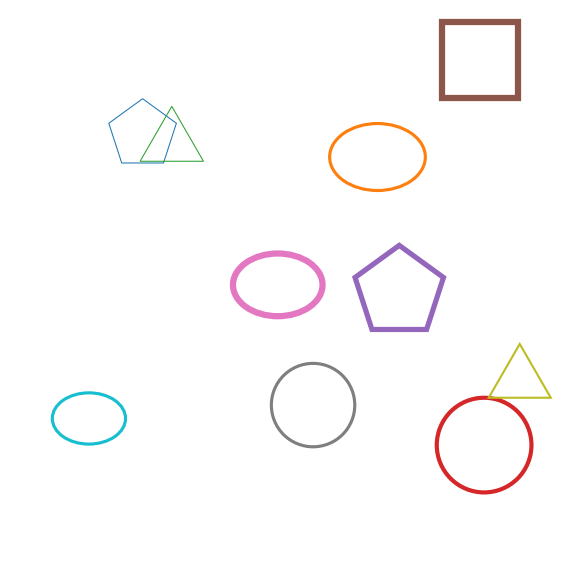[{"shape": "pentagon", "thickness": 0.5, "radius": 0.31, "center": [0.247, 0.767]}, {"shape": "oval", "thickness": 1.5, "radius": 0.41, "center": [0.654, 0.727]}, {"shape": "triangle", "thickness": 0.5, "radius": 0.32, "center": [0.297, 0.752]}, {"shape": "circle", "thickness": 2, "radius": 0.41, "center": [0.838, 0.228]}, {"shape": "pentagon", "thickness": 2.5, "radius": 0.4, "center": [0.691, 0.494]}, {"shape": "square", "thickness": 3, "radius": 0.33, "center": [0.831, 0.896]}, {"shape": "oval", "thickness": 3, "radius": 0.39, "center": [0.481, 0.506]}, {"shape": "circle", "thickness": 1.5, "radius": 0.36, "center": [0.542, 0.298]}, {"shape": "triangle", "thickness": 1, "radius": 0.31, "center": [0.9, 0.341]}, {"shape": "oval", "thickness": 1.5, "radius": 0.32, "center": [0.154, 0.275]}]